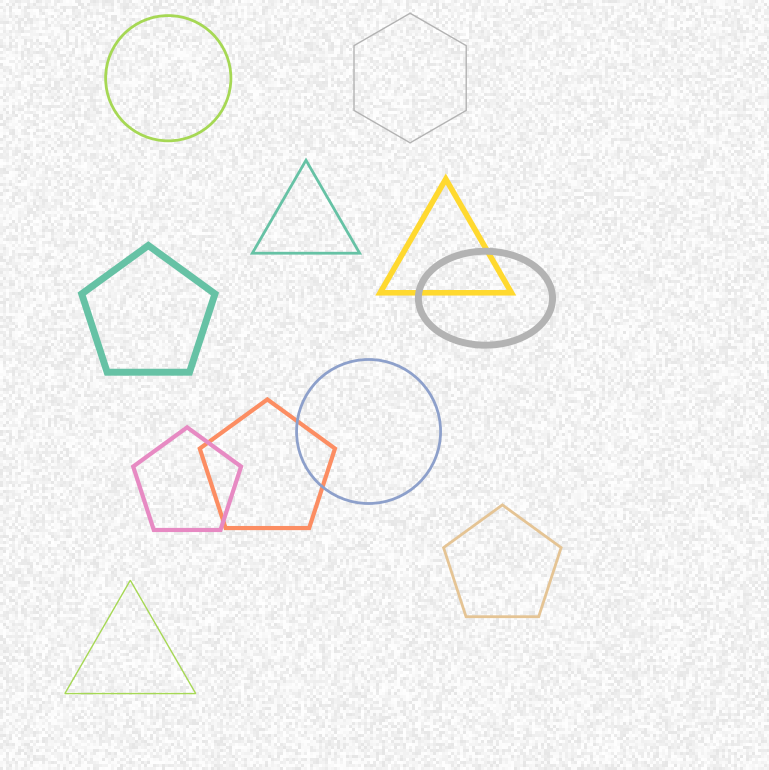[{"shape": "triangle", "thickness": 1, "radius": 0.4, "center": [0.397, 0.711]}, {"shape": "pentagon", "thickness": 2.5, "radius": 0.45, "center": [0.193, 0.59]}, {"shape": "pentagon", "thickness": 1.5, "radius": 0.46, "center": [0.347, 0.389]}, {"shape": "circle", "thickness": 1, "radius": 0.47, "center": [0.479, 0.44]}, {"shape": "pentagon", "thickness": 1.5, "radius": 0.37, "center": [0.243, 0.371]}, {"shape": "triangle", "thickness": 0.5, "radius": 0.49, "center": [0.169, 0.148]}, {"shape": "circle", "thickness": 1, "radius": 0.41, "center": [0.219, 0.898]}, {"shape": "triangle", "thickness": 2, "radius": 0.49, "center": [0.579, 0.669]}, {"shape": "pentagon", "thickness": 1, "radius": 0.4, "center": [0.652, 0.264]}, {"shape": "hexagon", "thickness": 0.5, "radius": 0.42, "center": [0.533, 0.899]}, {"shape": "oval", "thickness": 2.5, "radius": 0.44, "center": [0.63, 0.613]}]